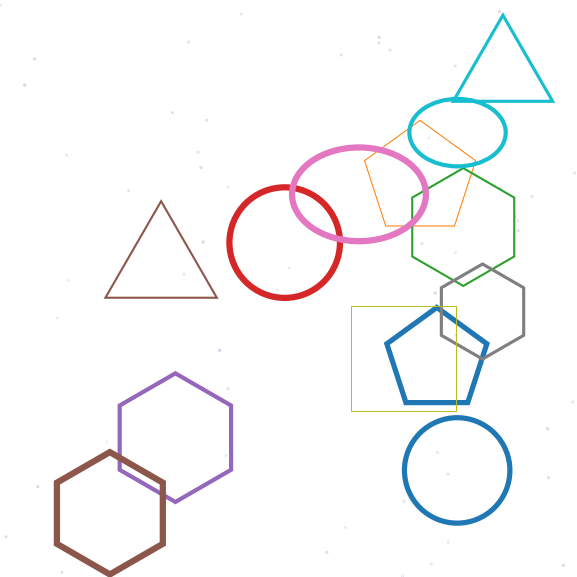[{"shape": "circle", "thickness": 2.5, "radius": 0.46, "center": [0.792, 0.185]}, {"shape": "pentagon", "thickness": 2.5, "radius": 0.46, "center": [0.756, 0.376]}, {"shape": "pentagon", "thickness": 0.5, "radius": 0.51, "center": [0.727, 0.69]}, {"shape": "hexagon", "thickness": 1, "radius": 0.51, "center": [0.802, 0.606]}, {"shape": "circle", "thickness": 3, "radius": 0.48, "center": [0.493, 0.579]}, {"shape": "hexagon", "thickness": 2, "radius": 0.56, "center": [0.304, 0.241]}, {"shape": "hexagon", "thickness": 3, "radius": 0.53, "center": [0.19, 0.11]}, {"shape": "triangle", "thickness": 1, "radius": 0.56, "center": [0.279, 0.539]}, {"shape": "oval", "thickness": 3, "radius": 0.58, "center": [0.622, 0.663]}, {"shape": "hexagon", "thickness": 1.5, "radius": 0.41, "center": [0.836, 0.46]}, {"shape": "square", "thickness": 0.5, "radius": 0.46, "center": [0.698, 0.379]}, {"shape": "triangle", "thickness": 1.5, "radius": 0.5, "center": [0.871, 0.873]}, {"shape": "oval", "thickness": 2, "radius": 0.42, "center": [0.792, 0.769]}]